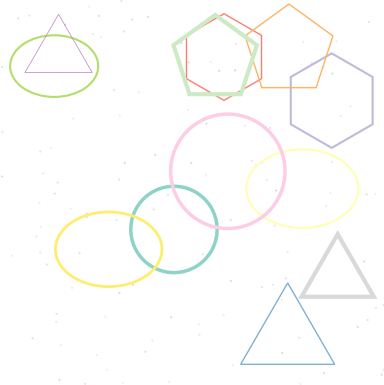[{"shape": "circle", "thickness": 2.5, "radius": 0.56, "center": [0.452, 0.404]}, {"shape": "oval", "thickness": 1.5, "radius": 0.73, "center": [0.785, 0.51]}, {"shape": "hexagon", "thickness": 1.5, "radius": 0.61, "center": [0.862, 0.739]}, {"shape": "hexagon", "thickness": 1, "radius": 0.56, "center": [0.582, 0.852]}, {"shape": "triangle", "thickness": 1, "radius": 0.71, "center": [0.747, 0.124]}, {"shape": "pentagon", "thickness": 1, "radius": 0.6, "center": [0.751, 0.869]}, {"shape": "oval", "thickness": 1.5, "radius": 0.57, "center": [0.141, 0.828]}, {"shape": "circle", "thickness": 2.5, "radius": 0.74, "center": [0.592, 0.555]}, {"shape": "triangle", "thickness": 3, "radius": 0.54, "center": [0.877, 0.283]}, {"shape": "triangle", "thickness": 0.5, "radius": 0.5, "center": [0.152, 0.862]}, {"shape": "pentagon", "thickness": 3, "radius": 0.57, "center": [0.559, 0.847]}, {"shape": "oval", "thickness": 2, "radius": 0.69, "center": [0.282, 0.353]}]